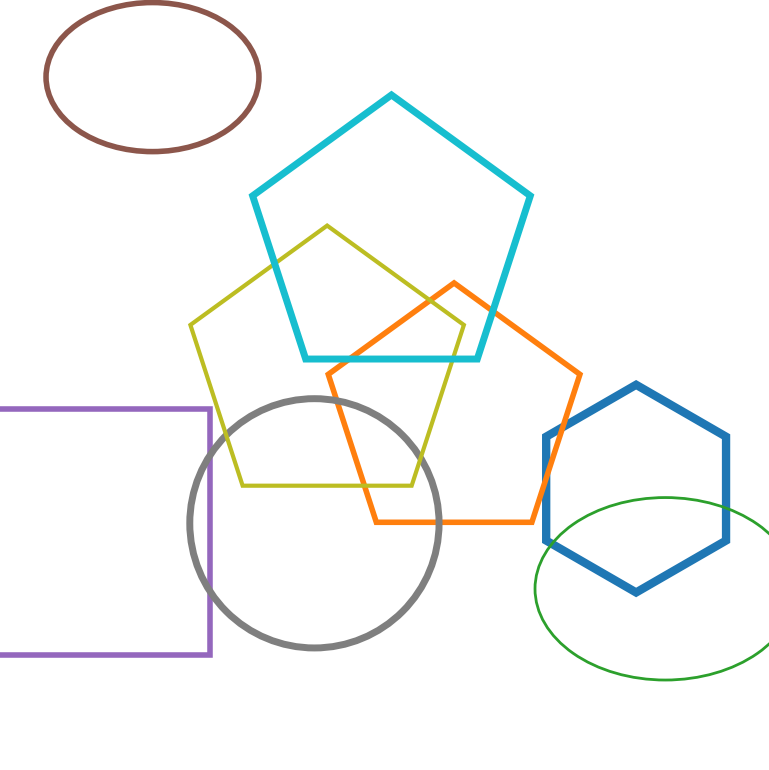[{"shape": "hexagon", "thickness": 3, "radius": 0.67, "center": [0.826, 0.365]}, {"shape": "pentagon", "thickness": 2, "radius": 0.86, "center": [0.59, 0.461]}, {"shape": "oval", "thickness": 1, "radius": 0.85, "center": [0.864, 0.235]}, {"shape": "square", "thickness": 2, "radius": 0.8, "center": [0.113, 0.31]}, {"shape": "oval", "thickness": 2, "radius": 0.69, "center": [0.198, 0.9]}, {"shape": "circle", "thickness": 2.5, "radius": 0.81, "center": [0.408, 0.32]}, {"shape": "pentagon", "thickness": 1.5, "radius": 0.93, "center": [0.425, 0.52]}, {"shape": "pentagon", "thickness": 2.5, "radius": 0.95, "center": [0.508, 0.687]}]